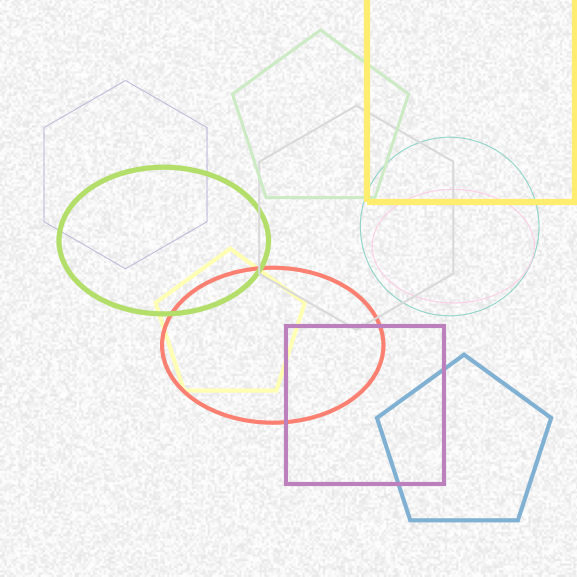[{"shape": "circle", "thickness": 0.5, "radius": 0.77, "center": [0.779, 0.607]}, {"shape": "pentagon", "thickness": 2, "radius": 0.68, "center": [0.399, 0.433]}, {"shape": "hexagon", "thickness": 0.5, "radius": 0.82, "center": [0.217, 0.697]}, {"shape": "oval", "thickness": 2, "radius": 0.96, "center": [0.472, 0.401]}, {"shape": "pentagon", "thickness": 2, "radius": 0.79, "center": [0.804, 0.226]}, {"shape": "oval", "thickness": 2.5, "radius": 0.91, "center": [0.284, 0.583]}, {"shape": "oval", "thickness": 0.5, "radius": 0.7, "center": [0.785, 0.573]}, {"shape": "hexagon", "thickness": 1, "radius": 0.97, "center": [0.617, 0.622]}, {"shape": "square", "thickness": 2, "radius": 0.68, "center": [0.632, 0.298]}, {"shape": "pentagon", "thickness": 1.5, "radius": 0.8, "center": [0.555, 0.787]}, {"shape": "square", "thickness": 3, "radius": 0.9, "center": [0.816, 0.83]}]